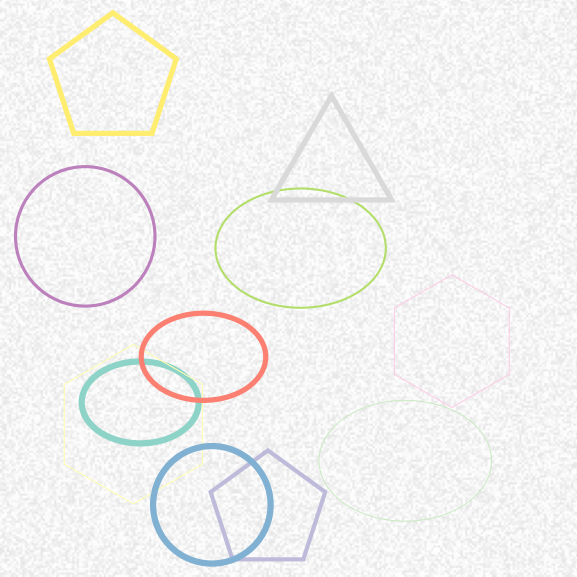[{"shape": "oval", "thickness": 3, "radius": 0.51, "center": [0.243, 0.302]}, {"shape": "hexagon", "thickness": 0.5, "radius": 0.69, "center": [0.231, 0.265]}, {"shape": "pentagon", "thickness": 2, "radius": 0.52, "center": [0.464, 0.115]}, {"shape": "oval", "thickness": 2.5, "radius": 0.54, "center": [0.352, 0.381]}, {"shape": "circle", "thickness": 3, "radius": 0.51, "center": [0.367, 0.125]}, {"shape": "oval", "thickness": 1, "radius": 0.74, "center": [0.521, 0.569]}, {"shape": "hexagon", "thickness": 0.5, "radius": 0.57, "center": [0.782, 0.408]}, {"shape": "triangle", "thickness": 2.5, "radius": 0.6, "center": [0.574, 0.713]}, {"shape": "circle", "thickness": 1.5, "radius": 0.6, "center": [0.148, 0.59]}, {"shape": "oval", "thickness": 0.5, "radius": 0.75, "center": [0.702, 0.201]}, {"shape": "pentagon", "thickness": 2.5, "radius": 0.58, "center": [0.195, 0.862]}]